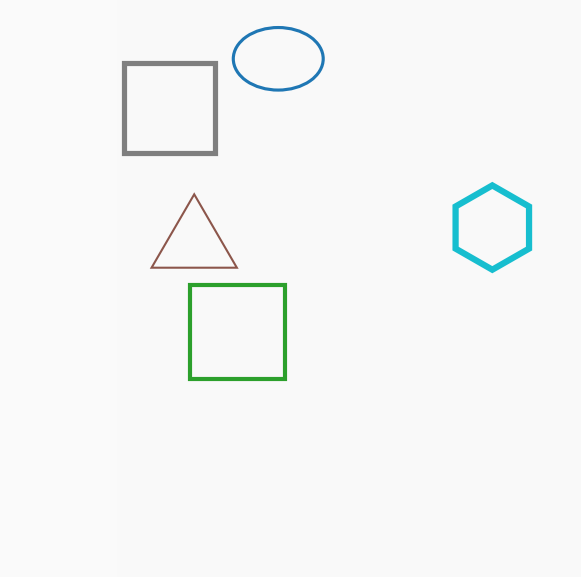[{"shape": "oval", "thickness": 1.5, "radius": 0.39, "center": [0.479, 0.897]}, {"shape": "square", "thickness": 2, "radius": 0.41, "center": [0.408, 0.424]}, {"shape": "triangle", "thickness": 1, "radius": 0.42, "center": [0.334, 0.578]}, {"shape": "square", "thickness": 2.5, "radius": 0.39, "center": [0.292, 0.813]}, {"shape": "hexagon", "thickness": 3, "radius": 0.36, "center": [0.847, 0.605]}]